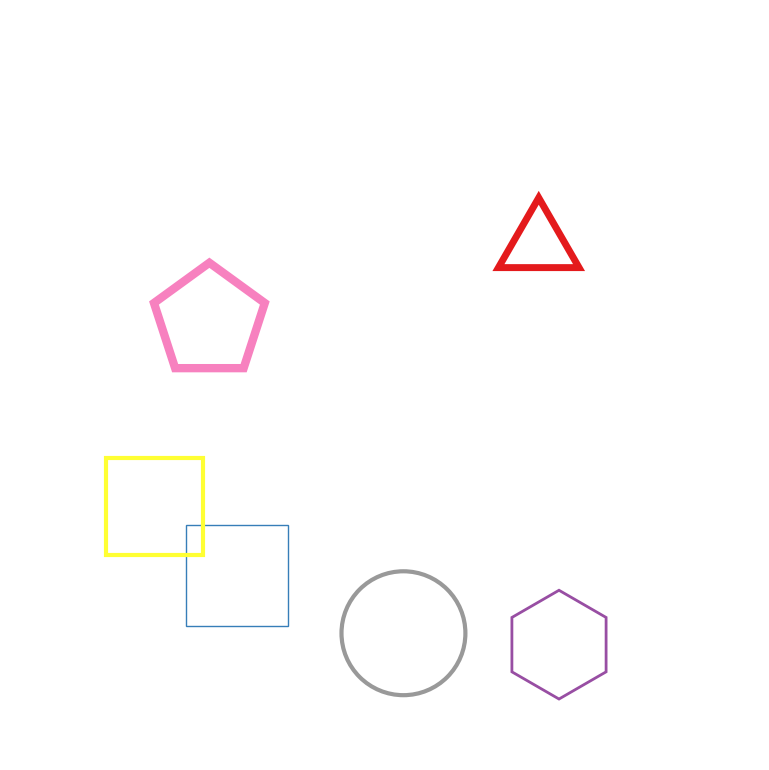[{"shape": "triangle", "thickness": 2.5, "radius": 0.3, "center": [0.7, 0.683]}, {"shape": "square", "thickness": 0.5, "radius": 0.33, "center": [0.308, 0.253]}, {"shape": "hexagon", "thickness": 1, "radius": 0.35, "center": [0.726, 0.163]}, {"shape": "square", "thickness": 1.5, "radius": 0.31, "center": [0.201, 0.342]}, {"shape": "pentagon", "thickness": 3, "radius": 0.38, "center": [0.272, 0.583]}, {"shape": "circle", "thickness": 1.5, "radius": 0.4, "center": [0.524, 0.178]}]